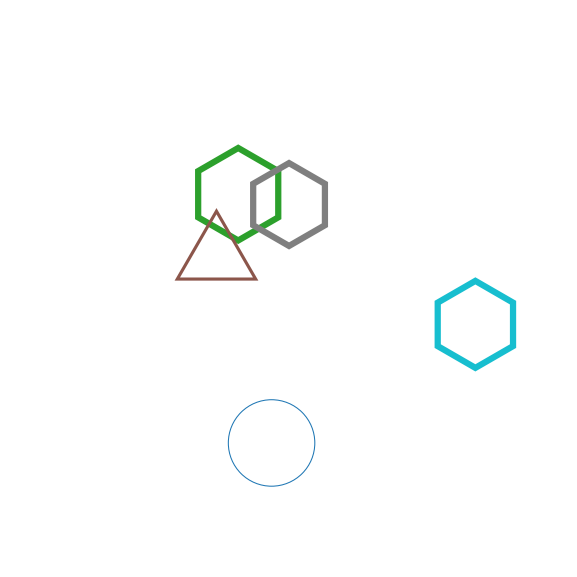[{"shape": "circle", "thickness": 0.5, "radius": 0.37, "center": [0.47, 0.232]}, {"shape": "hexagon", "thickness": 3, "radius": 0.4, "center": [0.412, 0.663]}, {"shape": "triangle", "thickness": 1.5, "radius": 0.39, "center": [0.375, 0.555]}, {"shape": "hexagon", "thickness": 3, "radius": 0.36, "center": [0.501, 0.645]}, {"shape": "hexagon", "thickness": 3, "radius": 0.38, "center": [0.823, 0.437]}]